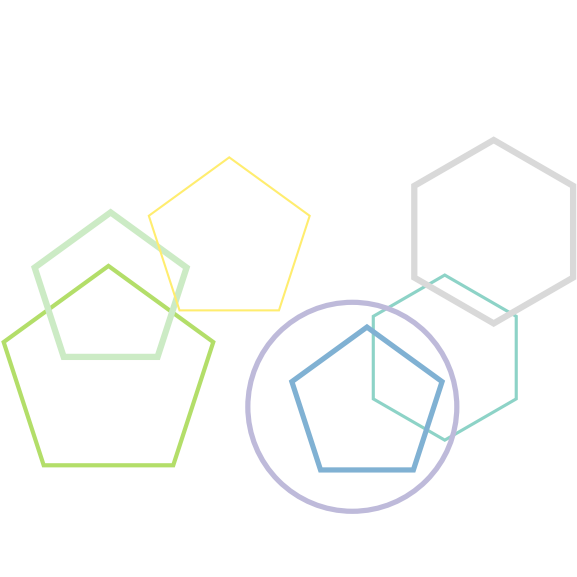[{"shape": "hexagon", "thickness": 1.5, "radius": 0.71, "center": [0.77, 0.38]}, {"shape": "circle", "thickness": 2.5, "radius": 0.9, "center": [0.61, 0.295]}, {"shape": "pentagon", "thickness": 2.5, "radius": 0.68, "center": [0.635, 0.296]}, {"shape": "pentagon", "thickness": 2, "radius": 0.95, "center": [0.188, 0.348]}, {"shape": "hexagon", "thickness": 3, "radius": 0.79, "center": [0.855, 0.598]}, {"shape": "pentagon", "thickness": 3, "radius": 0.69, "center": [0.192, 0.493]}, {"shape": "pentagon", "thickness": 1, "radius": 0.73, "center": [0.397, 0.58]}]